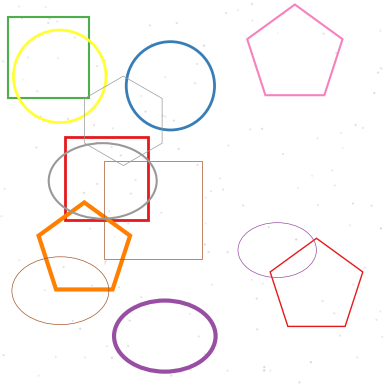[{"shape": "pentagon", "thickness": 1, "radius": 0.63, "center": [0.822, 0.255]}, {"shape": "square", "thickness": 2, "radius": 0.53, "center": [0.277, 0.536]}, {"shape": "circle", "thickness": 2, "radius": 0.57, "center": [0.443, 0.777]}, {"shape": "square", "thickness": 1.5, "radius": 0.53, "center": [0.126, 0.851]}, {"shape": "oval", "thickness": 0.5, "radius": 0.51, "center": [0.72, 0.35]}, {"shape": "oval", "thickness": 3, "radius": 0.66, "center": [0.428, 0.127]}, {"shape": "pentagon", "thickness": 3, "radius": 0.62, "center": [0.219, 0.349]}, {"shape": "circle", "thickness": 2, "radius": 0.6, "center": [0.155, 0.802]}, {"shape": "oval", "thickness": 0.5, "radius": 0.63, "center": [0.157, 0.245]}, {"shape": "square", "thickness": 0.5, "radius": 0.64, "center": [0.398, 0.455]}, {"shape": "pentagon", "thickness": 1.5, "radius": 0.65, "center": [0.766, 0.858]}, {"shape": "hexagon", "thickness": 0.5, "radius": 0.58, "center": [0.32, 0.686]}, {"shape": "oval", "thickness": 1.5, "radius": 0.7, "center": [0.267, 0.53]}]